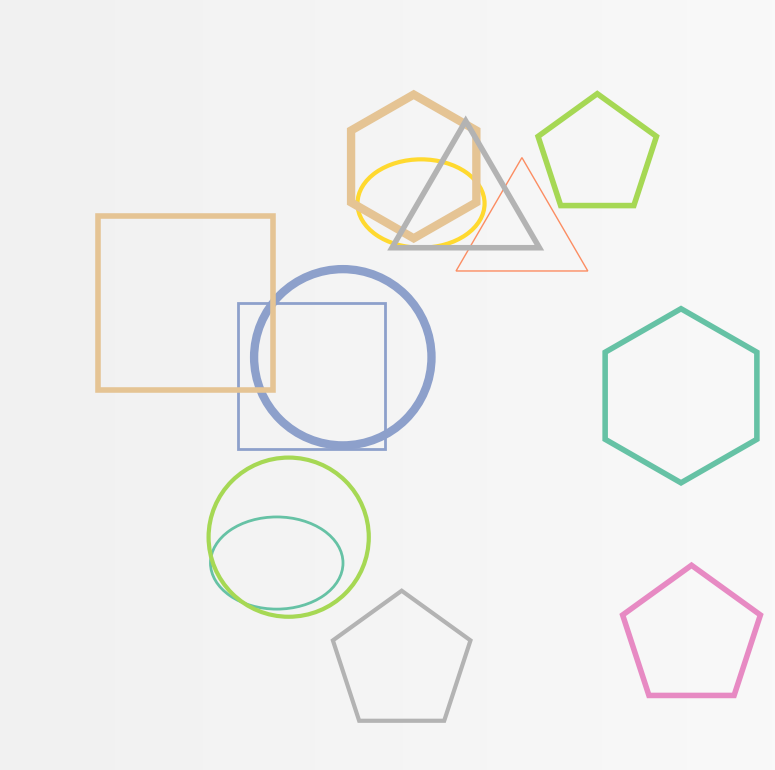[{"shape": "hexagon", "thickness": 2, "radius": 0.57, "center": [0.879, 0.486]}, {"shape": "oval", "thickness": 1, "radius": 0.43, "center": [0.357, 0.269]}, {"shape": "triangle", "thickness": 0.5, "radius": 0.49, "center": [0.673, 0.697]}, {"shape": "square", "thickness": 1, "radius": 0.47, "center": [0.402, 0.512]}, {"shape": "circle", "thickness": 3, "radius": 0.57, "center": [0.442, 0.536]}, {"shape": "pentagon", "thickness": 2, "radius": 0.47, "center": [0.892, 0.172]}, {"shape": "pentagon", "thickness": 2, "radius": 0.4, "center": [0.771, 0.798]}, {"shape": "circle", "thickness": 1.5, "radius": 0.52, "center": [0.372, 0.302]}, {"shape": "oval", "thickness": 1.5, "radius": 0.41, "center": [0.543, 0.736]}, {"shape": "square", "thickness": 2, "radius": 0.57, "center": [0.239, 0.607]}, {"shape": "hexagon", "thickness": 3, "radius": 0.47, "center": [0.534, 0.784]}, {"shape": "triangle", "thickness": 2, "radius": 0.55, "center": [0.601, 0.733]}, {"shape": "pentagon", "thickness": 1.5, "radius": 0.47, "center": [0.518, 0.139]}]